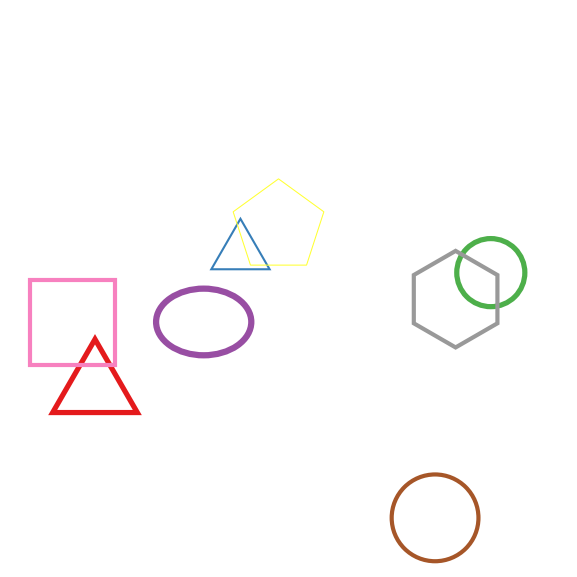[{"shape": "triangle", "thickness": 2.5, "radius": 0.42, "center": [0.164, 0.327]}, {"shape": "triangle", "thickness": 1, "radius": 0.29, "center": [0.416, 0.562]}, {"shape": "circle", "thickness": 2.5, "radius": 0.29, "center": [0.85, 0.527]}, {"shape": "oval", "thickness": 3, "radius": 0.41, "center": [0.353, 0.442]}, {"shape": "pentagon", "thickness": 0.5, "radius": 0.41, "center": [0.482, 0.607]}, {"shape": "circle", "thickness": 2, "radius": 0.38, "center": [0.753, 0.102]}, {"shape": "square", "thickness": 2, "radius": 0.37, "center": [0.126, 0.44]}, {"shape": "hexagon", "thickness": 2, "radius": 0.42, "center": [0.789, 0.481]}]